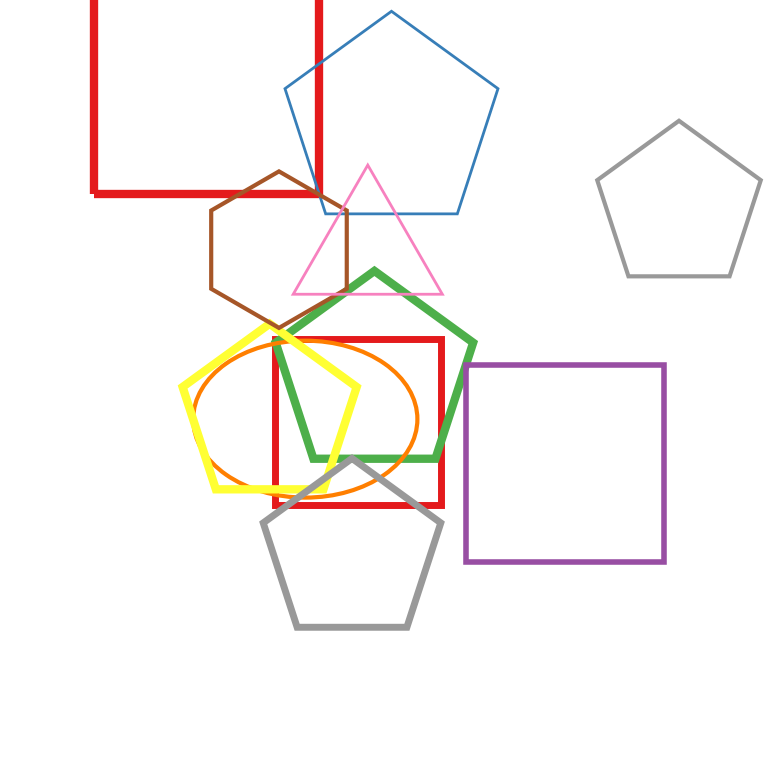[{"shape": "square", "thickness": 3, "radius": 0.73, "center": [0.268, 0.894]}, {"shape": "square", "thickness": 2.5, "radius": 0.54, "center": [0.465, 0.452]}, {"shape": "pentagon", "thickness": 1, "radius": 0.73, "center": [0.508, 0.84]}, {"shape": "pentagon", "thickness": 3, "radius": 0.67, "center": [0.486, 0.513]}, {"shape": "square", "thickness": 2, "radius": 0.64, "center": [0.734, 0.398]}, {"shape": "oval", "thickness": 1.5, "radius": 0.73, "center": [0.396, 0.456]}, {"shape": "pentagon", "thickness": 3, "radius": 0.59, "center": [0.35, 0.461]}, {"shape": "hexagon", "thickness": 1.5, "radius": 0.51, "center": [0.362, 0.676]}, {"shape": "triangle", "thickness": 1, "radius": 0.56, "center": [0.478, 0.674]}, {"shape": "pentagon", "thickness": 1.5, "radius": 0.56, "center": [0.882, 0.731]}, {"shape": "pentagon", "thickness": 2.5, "radius": 0.61, "center": [0.457, 0.283]}]